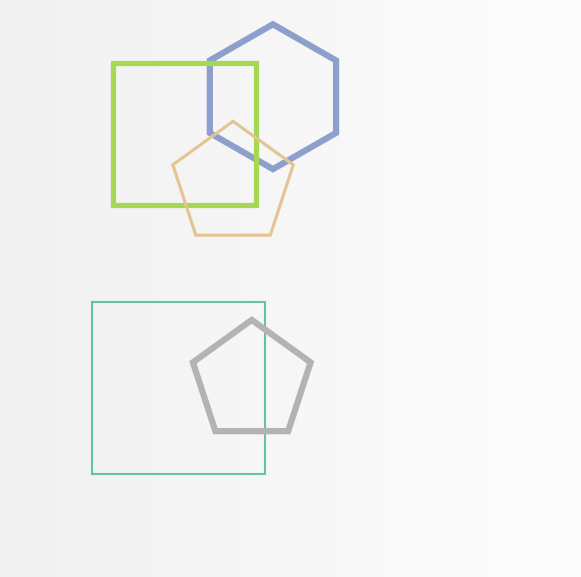[{"shape": "square", "thickness": 1, "radius": 0.74, "center": [0.307, 0.327]}, {"shape": "hexagon", "thickness": 3, "radius": 0.63, "center": [0.47, 0.832]}, {"shape": "square", "thickness": 2.5, "radius": 0.61, "center": [0.318, 0.767]}, {"shape": "pentagon", "thickness": 1.5, "radius": 0.54, "center": [0.401, 0.68]}, {"shape": "pentagon", "thickness": 3, "radius": 0.53, "center": [0.433, 0.339]}]